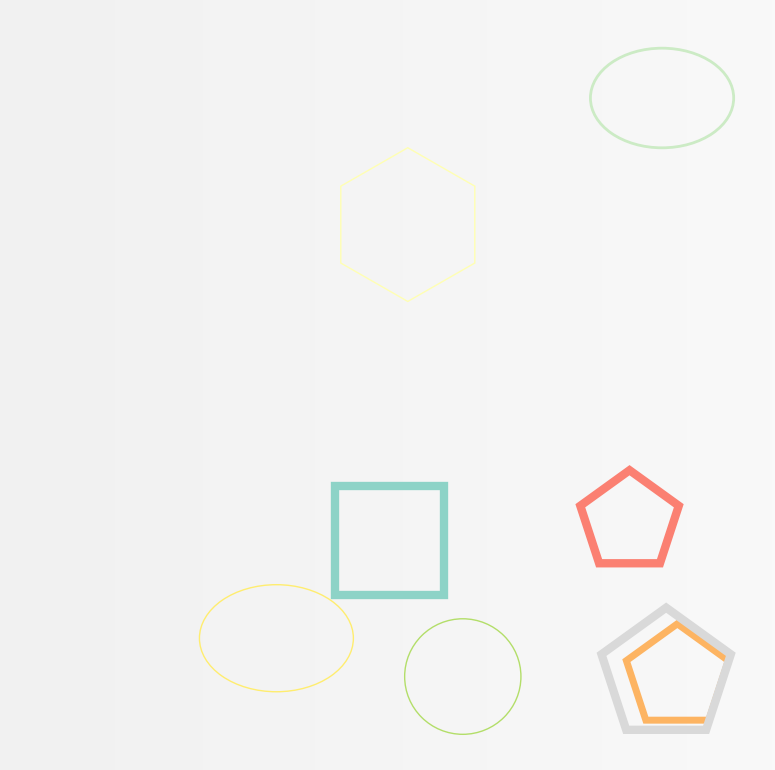[{"shape": "square", "thickness": 3, "radius": 0.35, "center": [0.503, 0.298]}, {"shape": "hexagon", "thickness": 0.5, "radius": 0.5, "center": [0.526, 0.708]}, {"shape": "pentagon", "thickness": 3, "radius": 0.33, "center": [0.812, 0.323]}, {"shape": "pentagon", "thickness": 2.5, "radius": 0.35, "center": [0.874, 0.121]}, {"shape": "circle", "thickness": 0.5, "radius": 0.38, "center": [0.597, 0.121]}, {"shape": "pentagon", "thickness": 3, "radius": 0.44, "center": [0.86, 0.123]}, {"shape": "oval", "thickness": 1, "radius": 0.46, "center": [0.854, 0.873]}, {"shape": "oval", "thickness": 0.5, "radius": 0.5, "center": [0.357, 0.171]}]